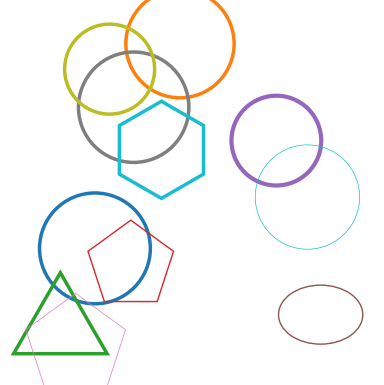[{"shape": "circle", "thickness": 2.5, "radius": 0.72, "center": [0.247, 0.355]}, {"shape": "circle", "thickness": 2.5, "radius": 0.7, "center": [0.467, 0.887]}, {"shape": "triangle", "thickness": 2.5, "radius": 0.7, "center": [0.157, 0.151]}, {"shape": "pentagon", "thickness": 1, "radius": 0.58, "center": [0.34, 0.311]}, {"shape": "circle", "thickness": 3, "radius": 0.58, "center": [0.718, 0.635]}, {"shape": "oval", "thickness": 1, "radius": 0.55, "center": [0.833, 0.183]}, {"shape": "pentagon", "thickness": 0.5, "radius": 0.68, "center": [0.197, 0.102]}, {"shape": "circle", "thickness": 2.5, "radius": 0.72, "center": [0.347, 0.722]}, {"shape": "circle", "thickness": 2.5, "radius": 0.58, "center": [0.285, 0.82]}, {"shape": "hexagon", "thickness": 2.5, "radius": 0.63, "center": [0.419, 0.611]}, {"shape": "circle", "thickness": 0.5, "radius": 0.68, "center": [0.799, 0.488]}]